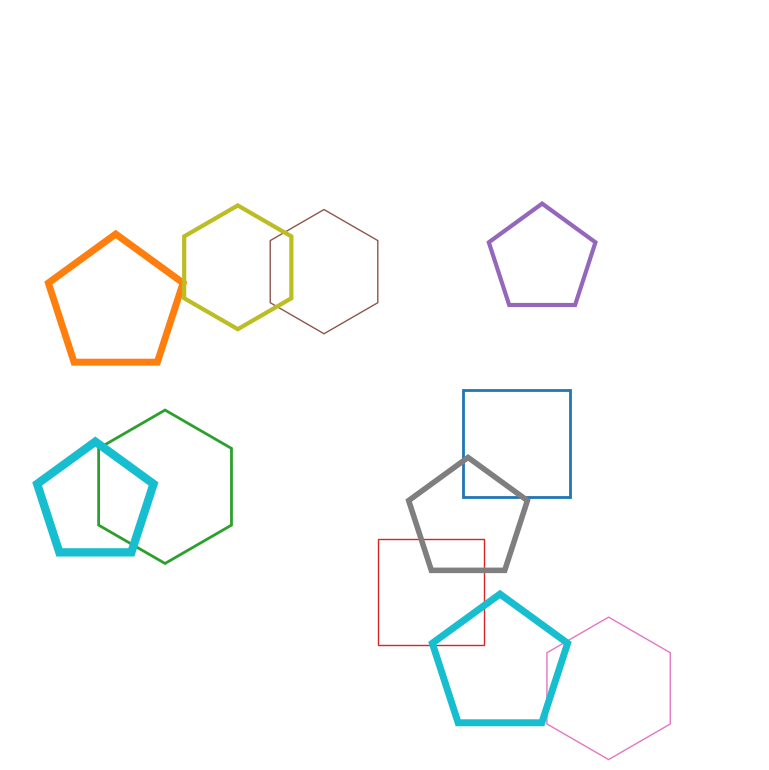[{"shape": "square", "thickness": 1, "radius": 0.35, "center": [0.671, 0.424]}, {"shape": "pentagon", "thickness": 2.5, "radius": 0.46, "center": [0.15, 0.604]}, {"shape": "hexagon", "thickness": 1, "radius": 0.5, "center": [0.214, 0.368]}, {"shape": "square", "thickness": 0.5, "radius": 0.34, "center": [0.56, 0.232]}, {"shape": "pentagon", "thickness": 1.5, "radius": 0.36, "center": [0.704, 0.663]}, {"shape": "hexagon", "thickness": 0.5, "radius": 0.4, "center": [0.421, 0.647]}, {"shape": "hexagon", "thickness": 0.5, "radius": 0.46, "center": [0.79, 0.106]}, {"shape": "pentagon", "thickness": 2, "radius": 0.41, "center": [0.608, 0.325]}, {"shape": "hexagon", "thickness": 1.5, "radius": 0.4, "center": [0.309, 0.653]}, {"shape": "pentagon", "thickness": 2.5, "radius": 0.46, "center": [0.649, 0.136]}, {"shape": "pentagon", "thickness": 3, "radius": 0.4, "center": [0.124, 0.347]}]